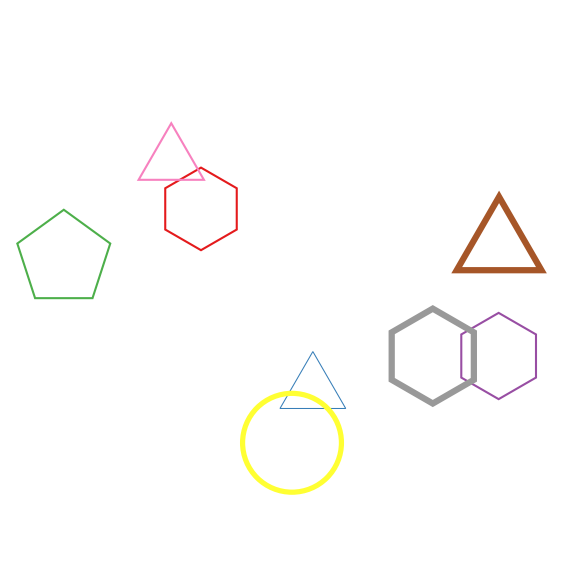[{"shape": "hexagon", "thickness": 1, "radius": 0.36, "center": [0.348, 0.637]}, {"shape": "triangle", "thickness": 0.5, "radius": 0.33, "center": [0.542, 0.325]}, {"shape": "pentagon", "thickness": 1, "radius": 0.42, "center": [0.11, 0.551]}, {"shape": "hexagon", "thickness": 1, "radius": 0.37, "center": [0.863, 0.383]}, {"shape": "circle", "thickness": 2.5, "radius": 0.43, "center": [0.506, 0.232]}, {"shape": "triangle", "thickness": 3, "radius": 0.42, "center": [0.864, 0.574]}, {"shape": "triangle", "thickness": 1, "radius": 0.33, "center": [0.297, 0.72]}, {"shape": "hexagon", "thickness": 3, "radius": 0.41, "center": [0.749, 0.383]}]